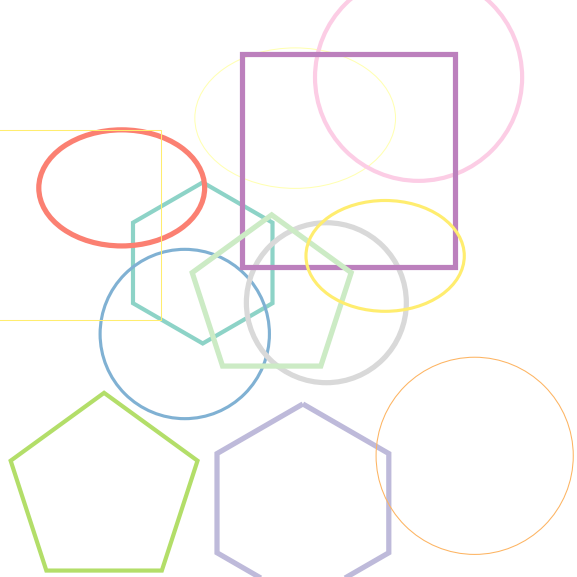[{"shape": "hexagon", "thickness": 2, "radius": 0.7, "center": [0.351, 0.544]}, {"shape": "oval", "thickness": 0.5, "radius": 0.87, "center": [0.511, 0.795]}, {"shape": "hexagon", "thickness": 2.5, "radius": 0.86, "center": [0.525, 0.128]}, {"shape": "oval", "thickness": 2.5, "radius": 0.72, "center": [0.211, 0.674]}, {"shape": "circle", "thickness": 1.5, "radius": 0.73, "center": [0.32, 0.421]}, {"shape": "circle", "thickness": 0.5, "radius": 0.85, "center": [0.822, 0.21]}, {"shape": "pentagon", "thickness": 2, "radius": 0.85, "center": [0.18, 0.149]}, {"shape": "circle", "thickness": 2, "radius": 0.9, "center": [0.725, 0.865]}, {"shape": "circle", "thickness": 2.5, "radius": 0.69, "center": [0.565, 0.475]}, {"shape": "square", "thickness": 2.5, "radius": 0.92, "center": [0.603, 0.721]}, {"shape": "pentagon", "thickness": 2.5, "radius": 0.72, "center": [0.47, 0.482]}, {"shape": "square", "thickness": 0.5, "radius": 0.82, "center": [0.115, 0.609]}, {"shape": "oval", "thickness": 1.5, "radius": 0.69, "center": [0.667, 0.556]}]